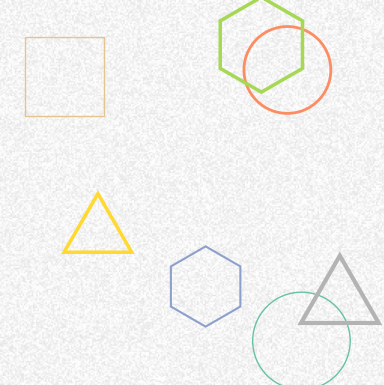[{"shape": "circle", "thickness": 1, "radius": 0.63, "center": [0.783, 0.114]}, {"shape": "circle", "thickness": 2, "radius": 0.56, "center": [0.746, 0.818]}, {"shape": "hexagon", "thickness": 1.5, "radius": 0.52, "center": [0.534, 0.256]}, {"shape": "hexagon", "thickness": 2.5, "radius": 0.62, "center": [0.679, 0.884]}, {"shape": "triangle", "thickness": 2.5, "radius": 0.51, "center": [0.254, 0.396]}, {"shape": "square", "thickness": 1, "radius": 0.51, "center": [0.166, 0.8]}, {"shape": "triangle", "thickness": 3, "radius": 0.58, "center": [0.883, 0.219]}]